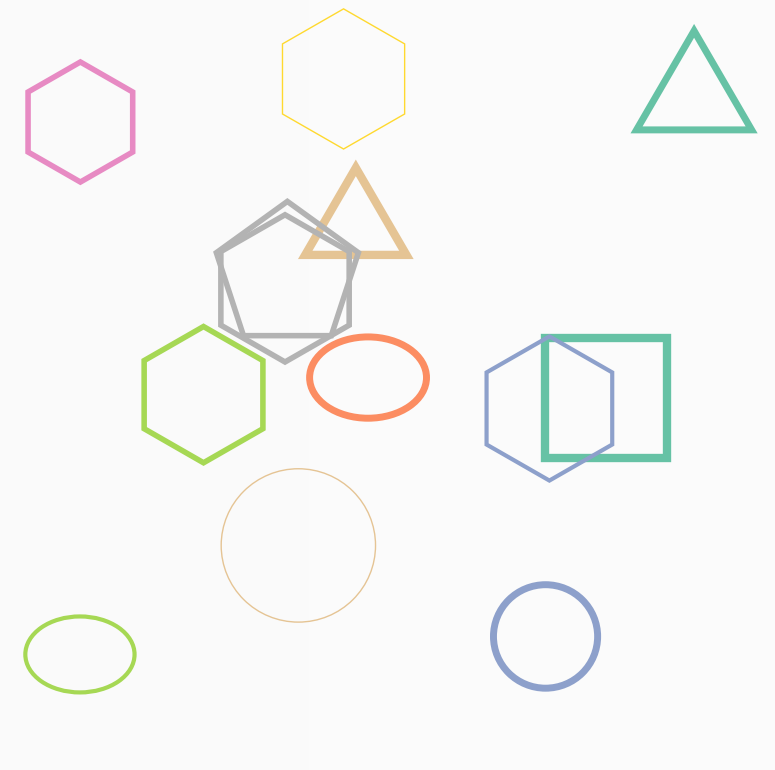[{"shape": "triangle", "thickness": 2.5, "radius": 0.43, "center": [0.896, 0.874]}, {"shape": "square", "thickness": 3, "radius": 0.39, "center": [0.782, 0.483]}, {"shape": "oval", "thickness": 2.5, "radius": 0.38, "center": [0.475, 0.51]}, {"shape": "hexagon", "thickness": 1.5, "radius": 0.47, "center": [0.709, 0.47]}, {"shape": "circle", "thickness": 2.5, "radius": 0.34, "center": [0.704, 0.173]}, {"shape": "hexagon", "thickness": 2, "radius": 0.39, "center": [0.104, 0.842]}, {"shape": "hexagon", "thickness": 2, "radius": 0.44, "center": [0.263, 0.487]}, {"shape": "oval", "thickness": 1.5, "radius": 0.35, "center": [0.103, 0.15]}, {"shape": "hexagon", "thickness": 0.5, "radius": 0.46, "center": [0.443, 0.897]}, {"shape": "circle", "thickness": 0.5, "radius": 0.5, "center": [0.385, 0.292]}, {"shape": "triangle", "thickness": 3, "radius": 0.38, "center": [0.459, 0.707]}, {"shape": "pentagon", "thickness": 2, "radius": 0.48, "center": [0.371, 0.642]}, {"shape": "hexagon", "thickness": 2, "radius": 0.48, "center": [0.368, 0.625]}]